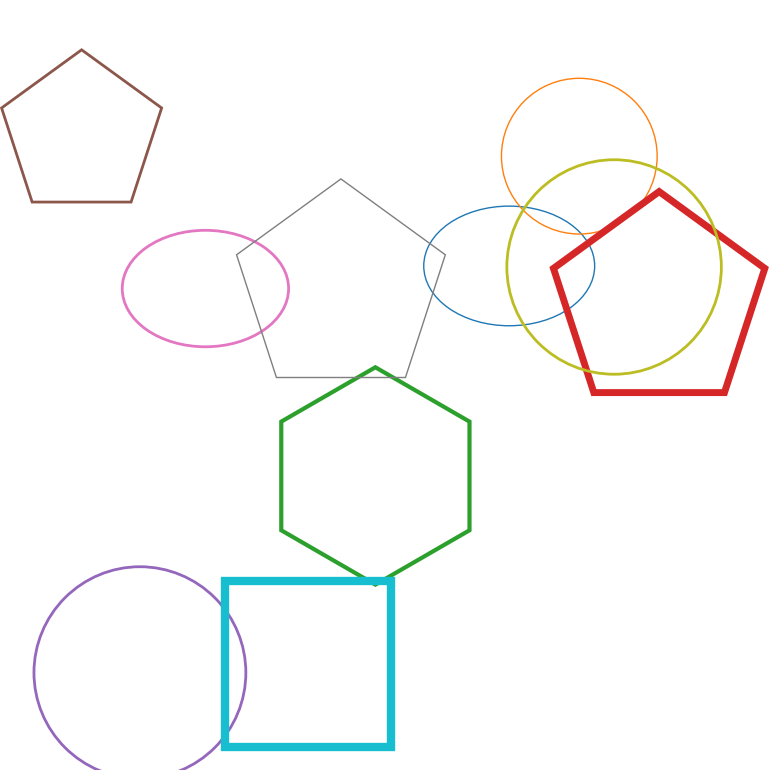[{"shape": "oval", "thickness": 0.5, "radius": 0.55, "center": [0.661, 0.655]}, {"shape": "circle", "thickness": 0.5, "radius": 0.51, "center": [0.752, 0.797]}, {"shape": "hexagon", "thickness": 1.5, "radius": 0.71, "center": [0.488, 0.382]}, {"shape": "pentagon", "thickness": 2.5, "radius": 0.72, "center": [0.856, 0.607]}, {"shape": "circle", "thickness": 1, "radius": 0.69, "center": [0.182, 0.126]}, {"shape": "pentagon", "thickness": 1, "radius": 0.55, "center": [0.106, 0.826]}, {"shape": "oval", "thickness": 1, "radius": 0.54, "center": [0.267, 0.625]}, {"shape": "pentagon", "thickness": 0.5, "radius": 0.71, "center": [0.443, 0.625]}, {"shape": "circle", "thickness": 1, "radius": 0.7, "center": [0.798, 0.653]}, {"shape": "square", "thickness": 3, "radius": 0.54, "center": [0.4, 0.138]}]